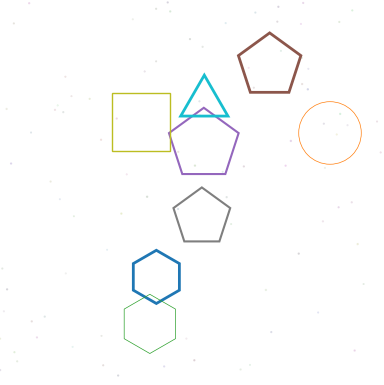[{"shape": "hexagon", "thickness": 2, "radius": 0.35, "center": [0.406, 0.281]}, {"shape": "circle", "thickness": 0.5, "radius": 0.41, "center": [0.857, 0.655]}, {"shape": "hexagon", "thickness": 0.5, "radius": 0.38, "center": [0.389, 0.159]}, {"shape": "pentagon", "thickness": 1.5, "radius": 0.48, "center": [0.529, 0.625]}, {"shape": "pentagon", "thickness": 2, "radius": 0.43, "center": [0.7, 0.829]}, {"shape": "pentagon", "thickness": 1.5, "radius": 0.39, "center": [0.524, 0.436]}, {"shape": "square", "thickness": 1, "radius": 0.37, "center": [0.366, 0.683]}, {"shape": "triangle", "thickness": 2, "radius": 0.35, "center": [0.531, 0.734]}]